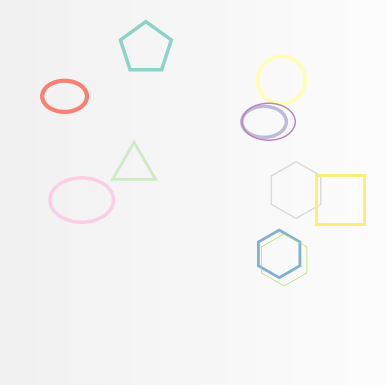[{"shape": "pentagon", "thickness": 2.5, "radius": 0.35, "center": [0.376, 0.875]}, {"shape": "circle", "thickness": 2.5, "radius": 0.31, "center": [0.726, 0.792]}, {"shape": "oval", "thickness": 2.5, "radius": 0.29, "center": [0.681, 0.684]}, {"shape": "oval", "thickness": 3, "radius": 0.29, "center": [0.167, 0.75]}, {"shape": "hexagon", "thickness": 2, "radius": 0.31, "center": [0.72, 0.341]}, {"shape": "hexagon", "thickness": 0.5, "radius": 0.34, "center": [0.733, 0.325]}, {"shape": "oval", "thickness": 2.5, "radius": 0.41, "center": [0.211, 0.48]}, {"shape": "hexagon", "thickness": 1, "radius": 0.37, "center": [0.764, 0.506]}, {"shape": "oval", "thickness": 1, "radius": 0.34, "center": [0.693, 0.684]}, {"shape": "triangle", "thickness": 2, "radius": 0.32, "center": [0.346, 0.566]}, {"shape": "square", "thickness": 2, "radius": 0.31, "center": [0.877, 0.482]}]